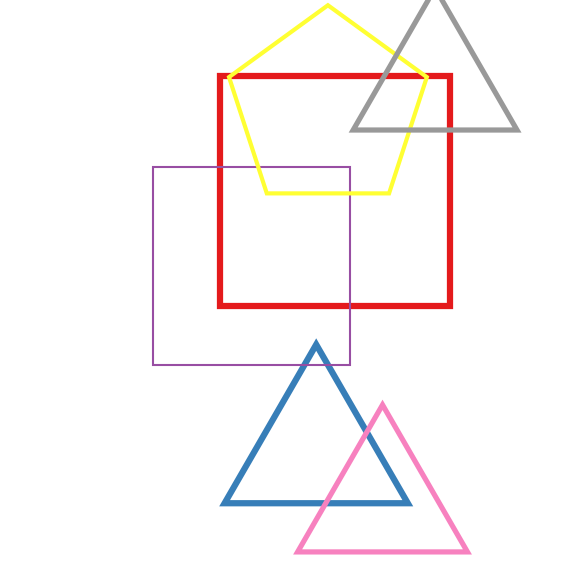[{"shape": "square", "thickness": 3, "radius": 1.0, "center": [0.581, 0.669]}, {"shape": "triangle", "thickness": 3, "radius": 0.92, "center": [0.548, 0.219]}, {"shape": "square", "thickness": 1, "radius": 0.86, "center": [0.436, 0.538]}, {"shape": "pentagon", "thickness": 2, "radius": 0.9, "center": [0.568, 0.81]}, {"shape": "triangle", "thickness": 2.5, "radius": 0.85, "center": [0.662, 0.128]}, {"shape": "triangle", "thickness": 2.5, "radius": 0.82, "center": [0.753, 0.856]}]